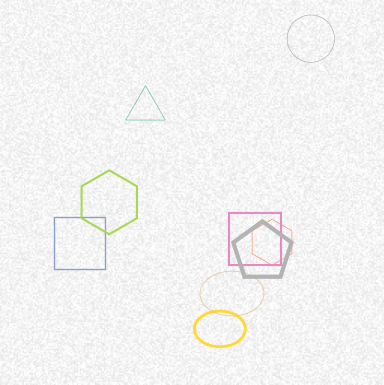[{"shape": "triangle", "thickness": 0.5, "radius": 0.3, "center": [0.378, 0.718]}, {"shape": "hexagon", "thickness": 0.5, "radius": 0.3, "center": [0.707, 0.371]}, {"shape": "square", "thickness": 1, "radius": 0.33, "center": [0.206, 0.369]}, {"shape": "square", "thickness": 1.5, "radius": 0.34, "center": [0.661, 0.38]}, {"shape": "hexagon", "thickness": 1.5, "radius": 0.41, "center": [0.284, 0.475]}, {"shape": "oval", "thickness": 2, "radius": 0.33, "center": [0.571, 0.146]}, {"shape": "oval", "thickness": 0.5, "radius": 0.42, "center": [0.602, 0.237]}, {"shape": "pentagon", "thickness": 3, "radius": 0.4, "center": [0.682, 0.346]}, {"shape": "circle", "thickness": 0.5, "radius": 0.31, "center": [0.807, 0.9]}]